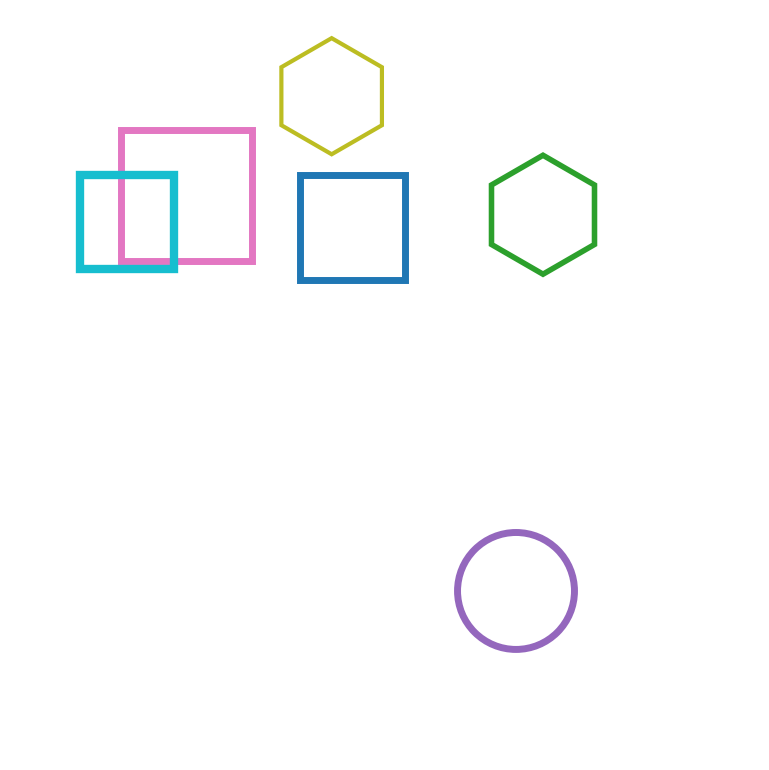[{"shape": "square", "thickness": 2.5, "radius": 0.34, "center": [0.458, 0.704]}, {"shape": "hexagon", "thickness": 2, "radius": 0.39, "center": [0.705, 0.721]}, {"shape": "circle", "thickness": 2.5, "radius": 0.38, "center": [0.67, 0.233]}, {"shape": "square", "thickness": 2.5, "radius": 0.42, "center": [0.242, 0.746]}, {"shape": "hexagon", "thickness": 1.5, "radius": 0.38, "center": [0.431, 0.875]}, {"shape": "square", "thickness": 3, "radius": 0.3, "center": [0.165, 0.712]}]